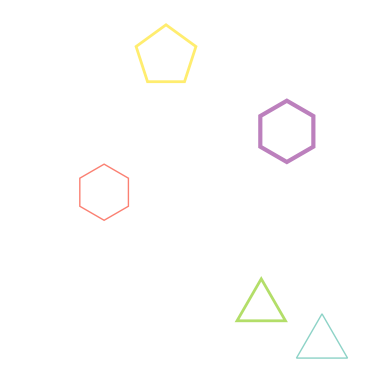[{"shape": "triangle", "thickness": 1, "radius": 0.38, "center": [0.836, 0.108]}, {"shape": "hexagon", "thickness": 1, "radius": 0.36, "center": [0.27, 0.501]}, {"shape": "triangle", "thickness": 2, "radius": 0.36, "center": [0.679, 0.203]}, {"shape": "hexagon", "thickness": 3, "radius": 0.4, "center": [0.745, 0.659]}, {"shape": "pentagon", "thickness": 2, "radius": 0.41, "center": [0.431, 0.854]}]